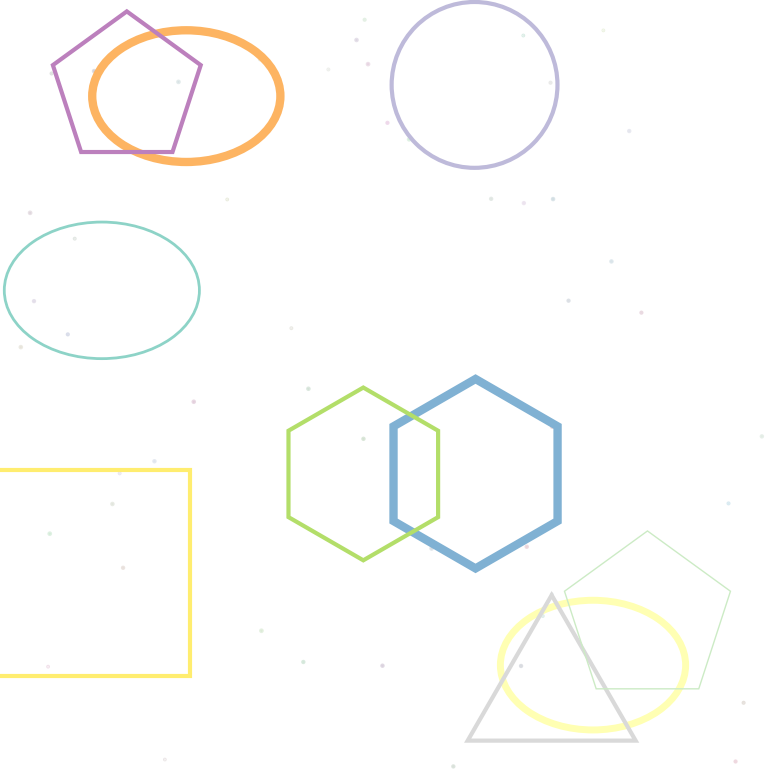[{"shape": "oval", "thickness": 1, "radius": 0.63, "center": [0.132, 0.623]}, {"shape": "oval", "thickness": 2.5, "radius": 0.6, "center": [0.77, 0.136]}, {"shape": "circle", "thickness": 1.5, "radius": 0.54, "center": [0.616, 0.89]}, {"shape": "hexagon", "thickness": 3, "radius": 0.62, "center": [0.618, 0.385]}, {"shape": "oval", "thickness": 3, "radius": 0.61, "center": [0.242, 0.875]}, {"shape": "hexagon", "thickness": 1.5, "radius": 0.56, "center": [0.472, 0.385]}, {"shape": "triangle", "thickness": 1.5, "radius": 0.63, "center": [0.716, 0.101]}, {"shape": "pentagon", "thickness": 1.5, "radius": 0.5, "center": [0.165, 0.884]}, {"shape": "pentagon", "thickness": 0.5, "radius": 0.57, "center": [0.841, 0.197]}, {"shape": "square", "thickness": 1.5, "radius": 0.67, "center": [0.113, 0.256]}]